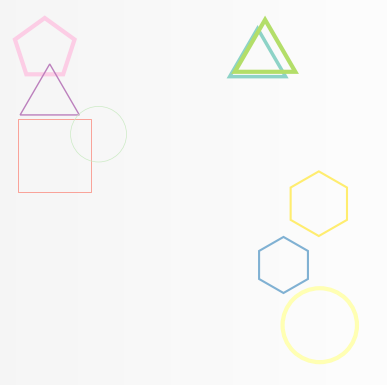[{"shape": "triangle", "thickness": 2.5, "radius": 0.42, "center": [0.665, 0.843]}, {"shape": "circle", "thickness": 3, "radius": 0.48, "center": [0.825, 0.155]}, {"shape": "square", "thickness": 0.5, "radius": 0.47, "center": [0.141, 0.596]}, {"shape": "hexagon", "thickness": 1.5, "radius": 0.36, "center": [0.732, 0.312]}, {"shape": "triangle", "thickness": 3, "radius": 0.45, "center": [0.684, 0.859]}, {"shape": "pentagon", "thickness": 3, "radius": 0.4, "center": [0.115, 0.872]}, {"shape": "triangle", "thickness": 1, "radius": 0.44, "center": [0.128, 0.746]}, {"shape": "circle", "thickness": 0.5, "radius": 0.36, "center": [0.254, 0.651]}, {"shape": "hexagon", "thickness": 1.5, "radius": 0.42, "center": [0.823, 0.471]}]